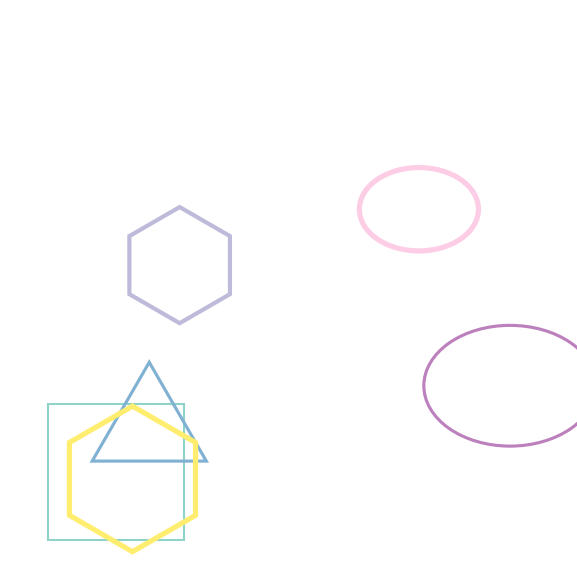[{"shape": "square", "thickness": 1, "radius": 0.59, "center": [0.201, 0.182]}, {"shape": "hexagon", "thickness": 2, "radius": 0.5, "center": [0.311, 0.54]}, {"shape": "triangle", "thickness": 1.5, "radius": 0.57, "center": [0.258, 0.258]}, {"shape": "oval", "thickness": 2.5, "radius": 0.52, "center": [0.725, 0.637]}, {"shape": "oval", "thickness": 1.5, "radius": 0.75, "center": [0.883, 0.331]}, {"shape": "hexagon", "thickness": 2.5, "radius": 0.63, "center": [0.229, 0.17]}]